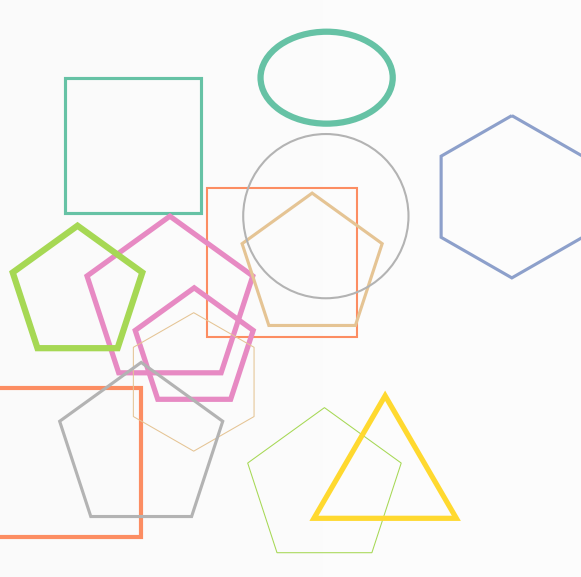[{"shape": "oval", "thickness": 3, "radius": 0.57, "center": [0.562, 0.865]}, {"shape": "square", "thickness": 1.5, "radius": 0.59, "center": [0.229, 0.748]}, {"shape": "square", "thickness": 2, "radius": 0.64, "center": [0.113, 0.198]}, {"shape": "square", "thickness": 1, "radius": 0.65, "center": [0.486, 0.545]}, {"shape": "hexagon", "thickness": 1.5, "radius": 0.7, "center": [0.881, 0.658]}, {"shape": "pentagon", "thickness": 2.5, "radius": 0.53, "center": [0.334, 0.394]}, {"shape": "pentagon", "thickness": 2.5, "radius": 0.75, "center": [0.292, 0.475]}, {"shape": "pentagon", "thickness": 0.5, "radius": 0.69, "center": [0.558, 0.154]}, {"shape": "pentagon", "thickness": 3, "radius": 0.59, "center": [0.133, 0.491]}, {"shape": "triangle", "thickness": 2.5, "radius": 0.71, "center": [0.663, 0.172]}, {"shape": "hexagon", "thickness": 0.5, "radius": 0.6, "center": [0.333, 0.338]}, {"shape": "pentagon", "thickness": 1.5, "radius": 0.63, "center": [0.537, 0.538]}, {"shape": "circle", "thickness": 1, "radius": 0.71, "center": [0.561, 0.625]}, {"shape": "pentagon", "thickness": 1.5, "radius": 0.74, "center": [0.243, 0.224]}]